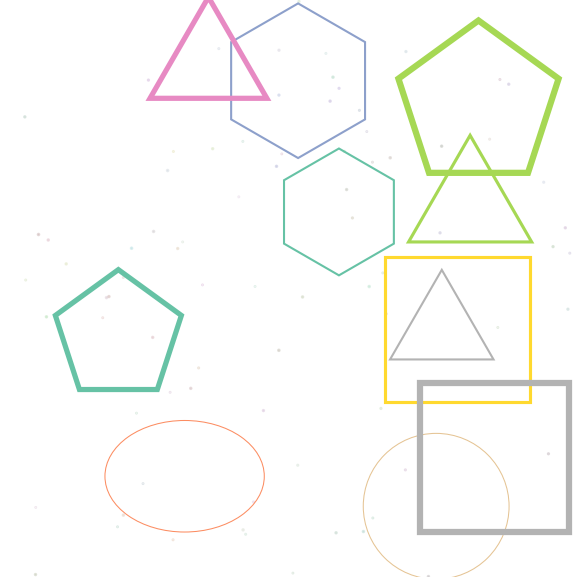[{"shape": "hexagon", "thickness": 1, "radius": 0.55, "center": [0.587, 0.632]}, {"shape": "pentagon", "thickness": 2.5, "radius": 0.57, "center": [0.205, 0.417]}, {"shape": "oval", "thickness": 0.5, "radius": 0.69, "center": [0.32, 0.174]}, {"shape": "hexagon", "thickness": 1, "radius": 0.67, "center": [0.516, 0.859]}, {"shape": "triangle", "thickness": 2.5, "radius": 0.58, "center": [0.361, 0.887]}, {"shape": "triangle", "thickness": 1.5, "radius": 0.62, "center": [0.814, 0.642]}, {"shape": "pentagon", "thickness": 3, "radius": 0.73, "center": [0.829, 0.818]}, {"shape": "square", "thickness": 1.5, "radius": 0.63, "center": [0.792, 0.428]}, {"shape": "circle", "thickness": 0.5, "radius": 0.63, "center": [0.755, 0.122]}, {"shape": "square", "thickness": 3, "radius": 0.65, "center": [0.857, 0.207]}, {"shape": "triangle", "thickness": 1, "radius": 0.52, "center": [0.765, 0.428]}]